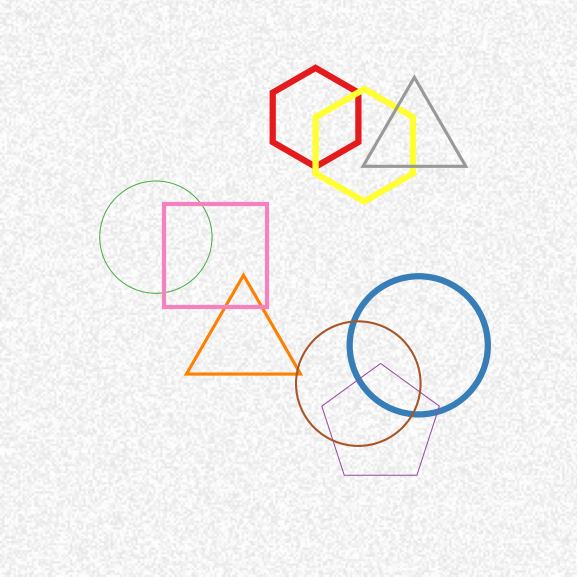[{"shape": "hexagon", "thickness": 3, "radius": 0.43, "center": [0.546, 0.796]}, {"shape": "circle", "thickness": 3, "radius": 0.6, "center": [0.725, 0.401]}, {"shape": "circle", "thickness": 0.5, "radius": 0.49, "center": [0.27, 0.588]}, {"shape": "pentagon", "thickness": 0.5, "radius": 0.54, "center": [0.659, 0.263]}, {"shape": "triangle", "thickness": 1.5, "radius": 0.57, "center": [0.422, 0.408]}, {"shape": "hexagon", "thickness": 3, "radius": 0.49, "center": [0.631, 0.748]}, {"shape": "circle", "thickness": 1, "radius": 0.54, "center": [0.62, 0.335]}, {"shape": "square", "thickness": 2, "radius": 0.45, "center": [0.373, 0.557]}, {"shape": "triangle", "thickness": 1.5, "radius": 0.51, "center": [0.718, 0.762]}]